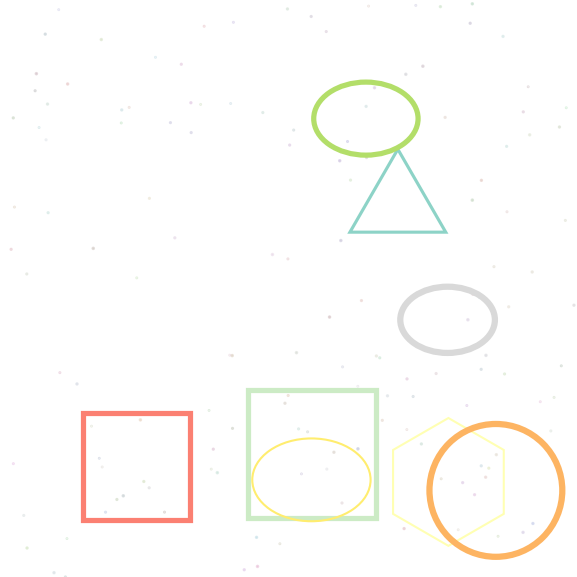[{"shape": "triangle", "thickness": 1.5, "radius": 0.48, "center": [0.689, 0.645]}, {"shape": "hexagon", "thickness": 1, "radius": 0.55, "center": [0.776, 0.165]}, {"shape": "square", "thickness": 2.5, "radius": 0.46, "center": [0.237, 0.192]}, {"shape": "circle", "thickness": 3, "radius": 0.58, "center": [0.859, 0.15]}, {"shape": "oval", "thickness": 2.5, "radius": 0.45, "center": [0.634, 0.794]}, {"shape": "oval", "thickness": 3, "radius": 0.41, "center": [0.775, 0.445]}, {"shape": "square", "thickness": 2.5, "radius": 0.55, "center": [0.541, 0.213]}, {"shape": "oval", "thickness": 1, "radius": 0.51, "center": [0.539, 0.168]}]